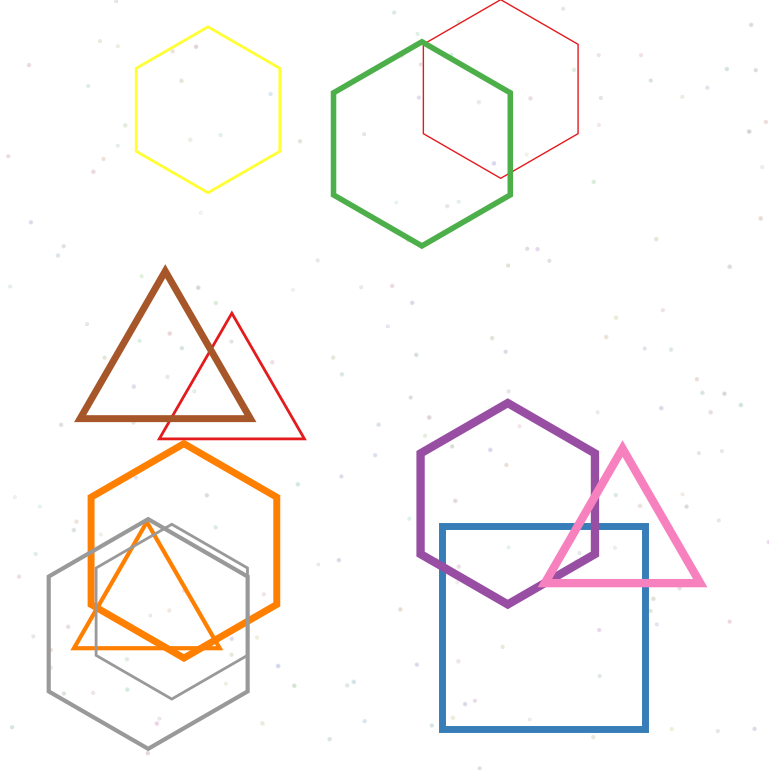[{"shape": "triangle", "thickness": 1, "radius": 0.54, "center": [0.301, 0.484]}, {"shape": "hexagon", "thickness": 0.5, "radius": 0.58, "center": [0.65, 0.884]}, {"shape": "square", "thickness": 2.5, "radius": 0.66, "center": [0.706, 0.185]}, {"shape": "hexagon", "thickness": 2, "radius": 0.66, "center": [0.548, 0.813]}, {"shape": "hexagon", "thickness": 3, "radius": 0.65, "center": [0.659, 0.346]}, {"shape": "triangle", "thickness": 1.5, "radius": 0.55, "center": [0.191, 0.213]}, {"shape": "hexagon", "thickness": 2.5, "radius": 0.7, "center": [0.239, 0.285]}, {"shape": "hexagon", "thickness": 1, "radius": 0.54, "center": [0.27, 0.857]}, {"shape": "triangle", "thickness": 2.5, "radius": 0.64, "center": [0.215, 0.52]}, {"shape": "triangle", "thickness": 3, "radius": 0.58, "center": [0.809, 0.301]}, {"shape": "hexagon", "thickness": 1.5, "radius": 0.75, "center": [0.192, 0.177]}, {"shape": "hexagon", "thickness": 1, "radius": 0.57, "center": [0.223, 0.206]}]